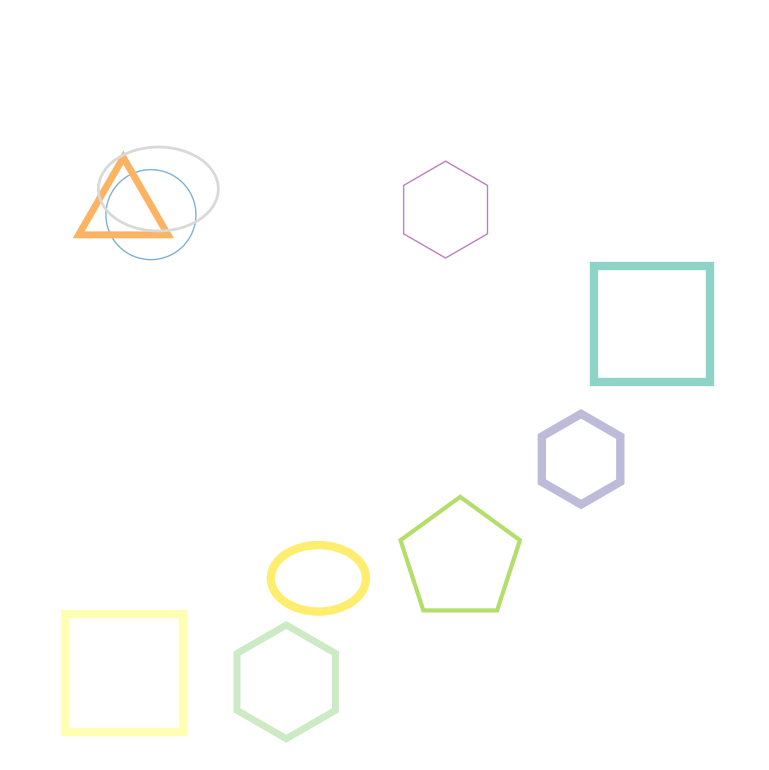[{"shape": "square", "thickness": 3, "radius": 0.38, "center": [0.847, 0.579]}, {"shape": "square", "thickness": 3, "radius": 0.38, "center": [0.161, 0.126]}, {"shape": "hexagon", "thickness": 3, "radius": 0.29, "center": [0.755, 0.404]}, {"shape": "circle", "thickness": 0.5, "radius": 0.29, "center": [0.196, 0.721]}, {"shape": "triangle", "thickness": 2.5, "radius": 0.33, "center": [0.16, 0.728]}, {"shape": "pentagon", "thickness": 1.5, "radius": 0.41, "center": [0.598, 0.273]}, {"shape": "oval", "thickness": 1, "radius": 0.39, "center": [0.206, 0.755]}, {"shape": "hexagon", "thickness": 0.5, "radius": 0.31, "center": [0.579, 0.728]}, {"shape": "hexagon", "thickness": 2.5, "radius": 0.37, "center": [0.372, 0.114]}, {"shape": "oval", "thickness": 3, "radius": 0.31, "center": [0.414, 0.249]}]